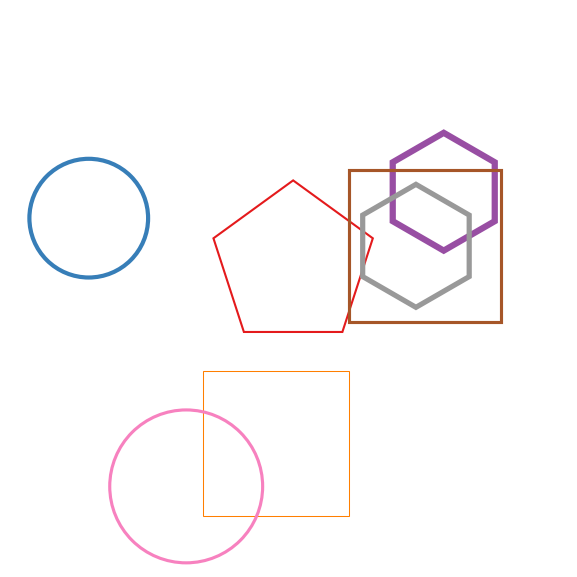[{"shape": "pentagon", "thickness": 1, "radius": 0.73, "center": [0.508, 0.542]}, {"shape": "circle", "thickness": 2, "radius": 0.51, "center": [0.154, 0.621]}, {"shape": "hexagon", "thickness": 3, "radius": 0.51, "center": [0.768, 0.667]}, {"shape": "square", "thickness": 0.5, "radius": 0.63, "center": [0.478, 0.231]}, {"shape": "square", "thickness": 1.5, "radius": 0.66, "center": [0.736, 0.573]}, {"shape": "circle", "thickness": 1.5, "radius": 0.66, "center": [0.322, 0.157]}, {"shape": "hexagon", "thickness": 2.5, "radius": 0.53, "center": [0.72, 0.573]}]